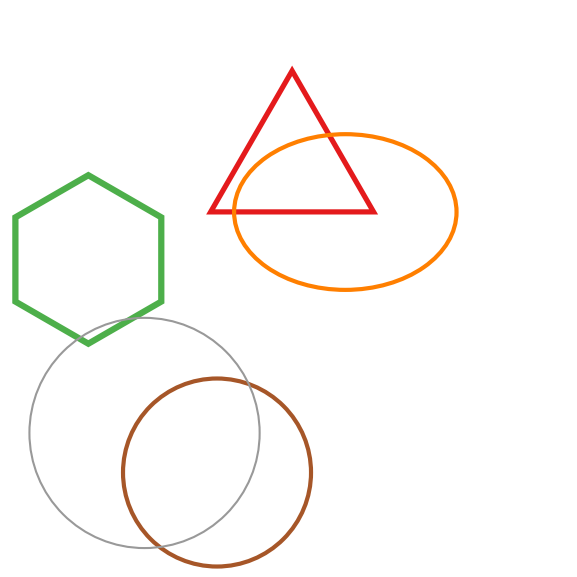[{"shape": "triangle", "thickness": 2.5, "radius": 0.81, "center": [0.506, 0.714]}, {"shape": "hexagon", "thickness": 3, "radius": 0.73, "center": [0.153, 0.55]}, {"shape": "oval", "thickness": 2, "radius": 0.96, "center": [0.598, 0.632]}, {"shape": "circle", "thickness": 2, "radius": 0.81, "center": [0.376, 0.181]}, {"shape": "circle", "thickness": 1, "radius": 1.0, "center": [0.25, 0.249]}]